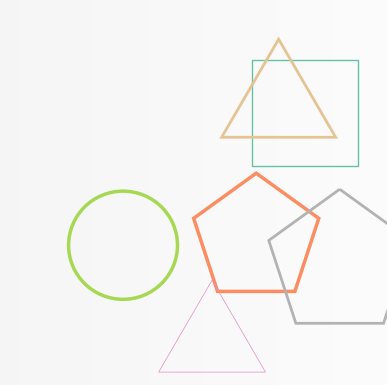[{"shape": "square", "thickness": 1, "radius": 0.68, "center": [0.788, 0.707]}, {"shape": "pentagon", "thickness": 2.5, "radius": 0.85, "center": [0.661, 0.38]}, {"shape": "triangle", "thickness": 0.5, "radius": 0.8, "center": [0.547, 0.113]}, {"shape": "circle", "thickness": 2.5, "radius": 0.7, "center": [0.318, 0.363]}, {"shape": "triangle", "thickness": 2, "radius": 0.85, "center": [0.719, 0.728]}, {"shape": "pentagon", "thickness": 2, "radius": 0.96, "center": [0.877, 0.316]}]